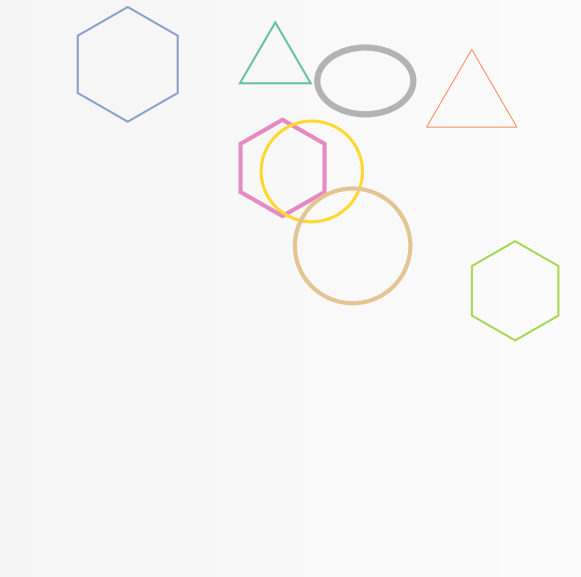[{"shape": "triangle", "thickness": 1, "radius": 0.35, "center": [0.474, 0.89]}, {"shape": "triangle", "thickness": 0.5, "radius": 0.45, "center": [0.812, 0.824]}, {"shape": "hexagon", "thickness": 1, "radius": 0.5, "center": [0.22, 0.888]}, {"shape": "hexagon", "thickness": 2, "radius": 0.42, "center": [0.486, 0.708]}, {"shape": "hexagon", "thickness": 1, "radius": 0.43, "center": [0.886, 0.496]}, {"shape": "circle", "thickness": 1.5, "radius": 0.44, "center": [0.536, 0.702]}, {"shape": "circle", "thickness": 2, "radius": 0.5, "center": [0.607, 0.573]}, {"shape": "oval", "thickness": 3, "radius": 0.41, "center": [0.628, 0.859]}]